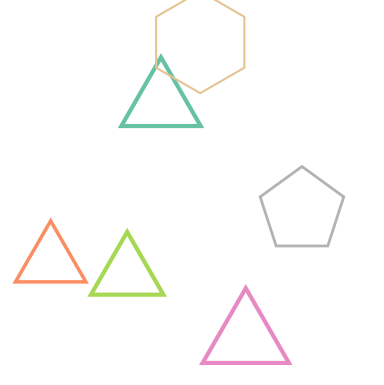[{"shape": "triangle", "thickness": 3, "radius": 0.6, "center": [0.418, 0.732]}, {"shape": "triangle", "thickness": 2.5, "radius": 0.53, "center": [0.132, 0.321]}, {"shape": "triangle", "thickness": 3, "radius": 0.65, "center": [0.638, 0.122]}, {"shape": "triangle", "thickness": 3, "radius": 0.54, "center": [0.33, 0.289]}, {"shape": "hexagon", "thickness": 1.5, "radius": 0.66, "center": [0.52, 0.89]}, {"shape": "pentagon", "thickness": 2, "radius": 0.57, "center": [0.784, 0.453]}]